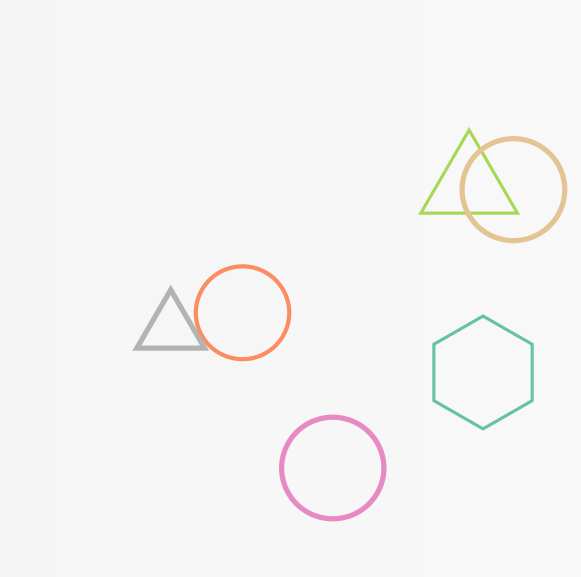[{"shape": "hexagon", "thickness": 1.5, "radius": 0.49, "center": [0.831, 0.354]}, {"shape": "circle", "thickness": 2, "radius": 0.4, "center": [0.417, 0.458]}, {"shape": "circle", "thickness": 2.5, "radius": 0.44, "center": [0.573, 0.189]}, {"shape": "triangle", "thickness": 1.5, "radius": 0.48, "center": [0.807, 0.678]}, {"shape": "circle", "thickness": 2.5, "radius": 0.44, "center": [0.883, 0.671]}, {"shape": "triangle", "thickness": 2.5, "radius": 0.34, "center": [0.294, 0.43]}]